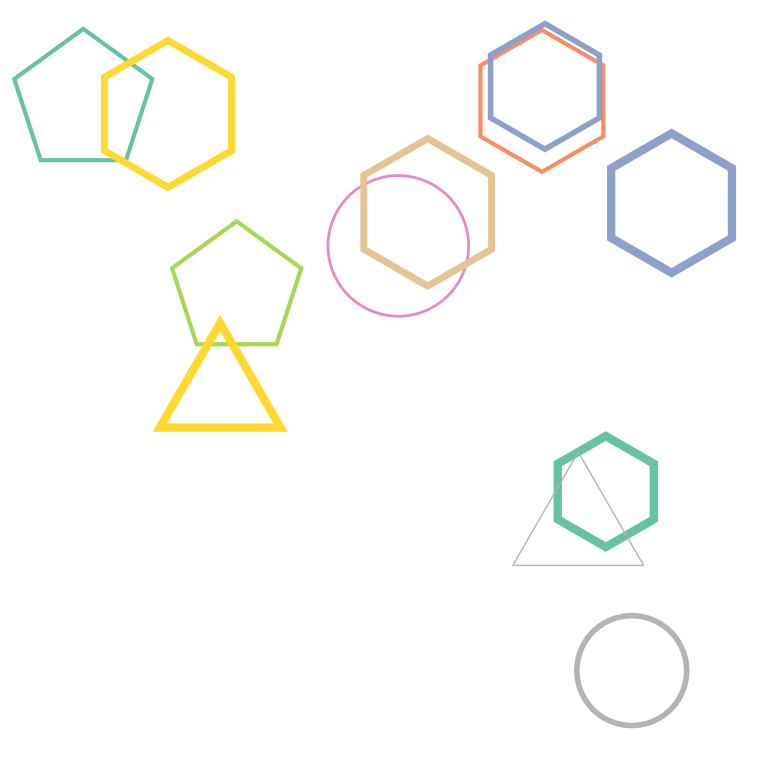[{"shape": "pentagon", "thickness": 1.5, "radius": 0.47, "center": [0.108, 0.868]}, {"shape": "hexagon", "thickness": 3, "radius": 0.36, "center": [0.787, 0.362]}, {"shape": "hexagon", "thickness": 1.5, "radius": 0.46, "center": [0.704, 0.869]}, {"shape": "hexagon", "thickness": 2, "radius": 0.41, "center": [0.708, 0.888]}, {"shape": "hexagon", "thickness": 3, "radius": 0.45, "center": [0.872, 0.736]}, {"shape": "circle", "thickness": 1, "radius": 0.46, "center": [0.517, 0.681]}, {"shape": "pentagon", "thickness": 1.5, "radius": 0.44, "center": [0.307, 0.624]}, {"shape": "triangle", "thickness": 3, "radius": 0.45, "center": [0.286, 0.49]}, {"shape": "hexagon", "thickness": 2.5, "radius": 0.48, "center": [0.218, 0.852]}, {"shape": "hexagon", "thickness": 2.5, "radius": 0.48, "center": [0.555, 0.724]}, {"shape": "circle", "thickness": 2, "radius": 0.36, "center": [0.82, 0.129]}, {"shape": "triangle", "thickness": 0.5, "radius": 0.49, "center": [0.751, 0.315]}]